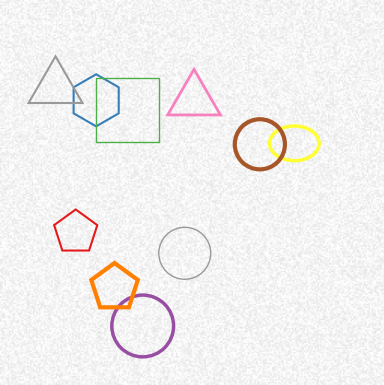[{"shape": "pentagon", "thickness": 1.5, "radius": 0.29, "center": [0.197, 0.397]}, {"shape": "hexagon", "thickness": 1.5, "radius": 0.34, "center": [0.25, 0.739]}, {"shape": "square", "thickness": 1, "radius": 0.41, "center": [0.331, 0.714]}, {"shape": "circle", "thickness": 2.5, "radius": 0.4, "center": [0.371, 0.153]}, {"shape": "pentagon", "thickness": 3, "radius": 0.32, "center": [0.298, 0.253]}, {"shape": "oval", "thickness": 2.5, "radius": 0.32, "center": [0.765, 0.628]}, {"shape": "circle", "thickness": 3, "radius": 0.33, "center": [0.675, 0.625]}, {"shape": "triangle", "thickness": 2, "radius": 0.4, "center": [0.504, 0.741]}, {"shape": "circle", "thickness": 1, "radius": 0.34, "center": [0.48, 0.342]}, {"shape": "triangle", "thickness": 1.5, "radius": 0.4, "center": [0.144, 0.773]}]